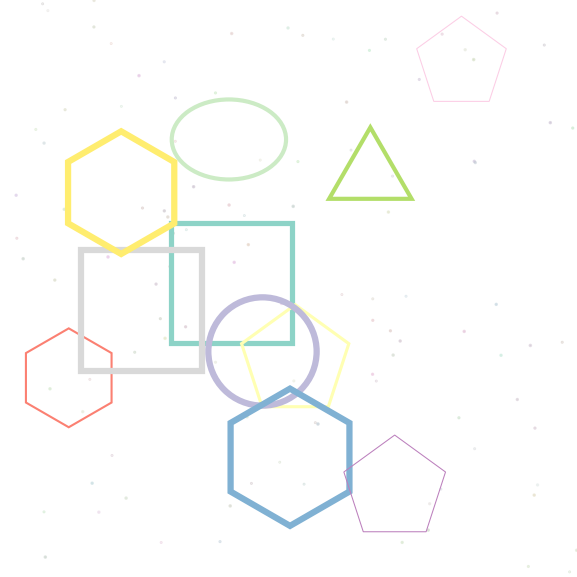[{"shape": "square", "thickness": 2.5, "radius": 0.52, "center": [0.401, 0.509]}, {"shape": "pentagon", "thickness": 1.5, "radius": 0.49, "center": [0.511, 0.374]}, {"shape": "circle", "thickness": 3, "radius": 0.47, "center": [0.455, 0.391]}, {"shape": "hexagon", "thickness": 1, "radius": 0.43, "center": [0.119, 0.345]}, {"shape": "hexagon", "thickness": 3, "radius": 0.59, "center": [0.502, 0.207]}, {"shape": "triangle", "thickness": 2, "radius": 0.41, "center": [0.641, 0.696]}, {"shape": "pentagon", "thickness": 0.5, "radius": 0.41, "center": [0.799, 0.89]}, {"shape": "square", "thickness": 3, "radius": 0.52, "center": [0.245, 0.462]}, {"shape": "pentagon", "thickness": 0.5, "radius": 0.46, "center": [0.683, 0.153]}, {"shape": "oval", "thickness": 2, "radius": 0.49, "center": [0.396, 0.758]}, {"shape": "hexagon", "thickness": 3, "radius": 0.53, "center": [0.21, 0.666]}]